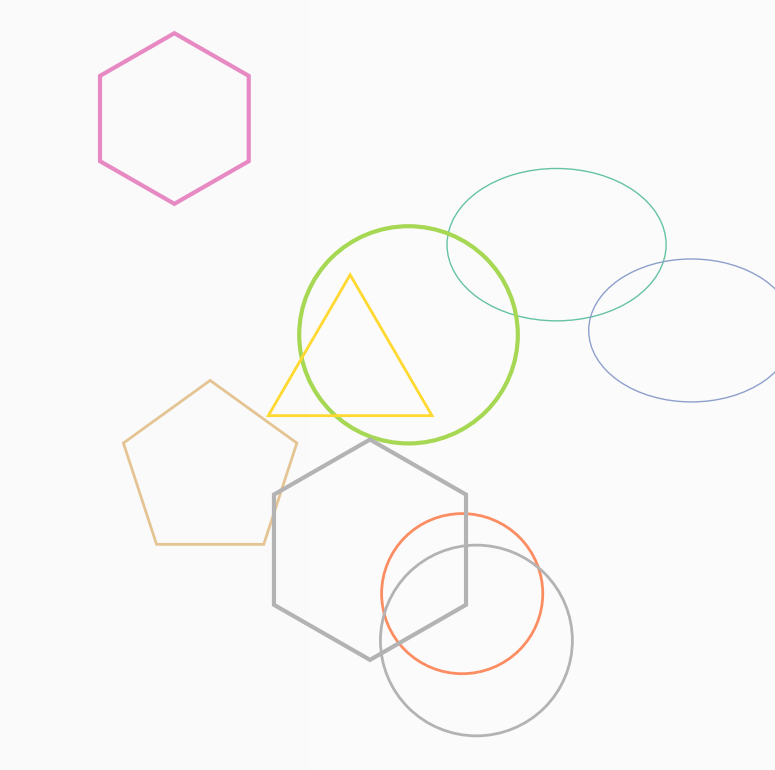[{"shape": "oval", "thickness": 0.5, "radius": 0.71, "center": [0.718, 0.682]}, {"shape": "circle", "thickness": 1, "radius": 0.52, "center": [0.596, 0.229]}, {"shape": "oval", "thickness": 0.5, "radius": 0.66, "center": [0.892, 0.571]}, {"shape": "hexagon", "thickness": 1.5, "radius": 0.55, "center": [0.225, 0.846]}, {"shape": "circle", "thickness": 1.5, "radius": 0.71, "center": [0.527, 0.565]}, {"shape": "triangle", "thickness": 1, "radius": 0.61, "center": [0.452, 0.521]}, {"shape": "pentagon", "thickness": 1, "radius": 0.59, "center": [0.271, 0.388]}, {"shape": "hexagon", "thickness": 1.5, "radius": 0.72, "center": [0.477, 0.286]}, {"shape": "circle", "thickness": 1, "radius": 0.62, "center": [0.615, 0.168]}]